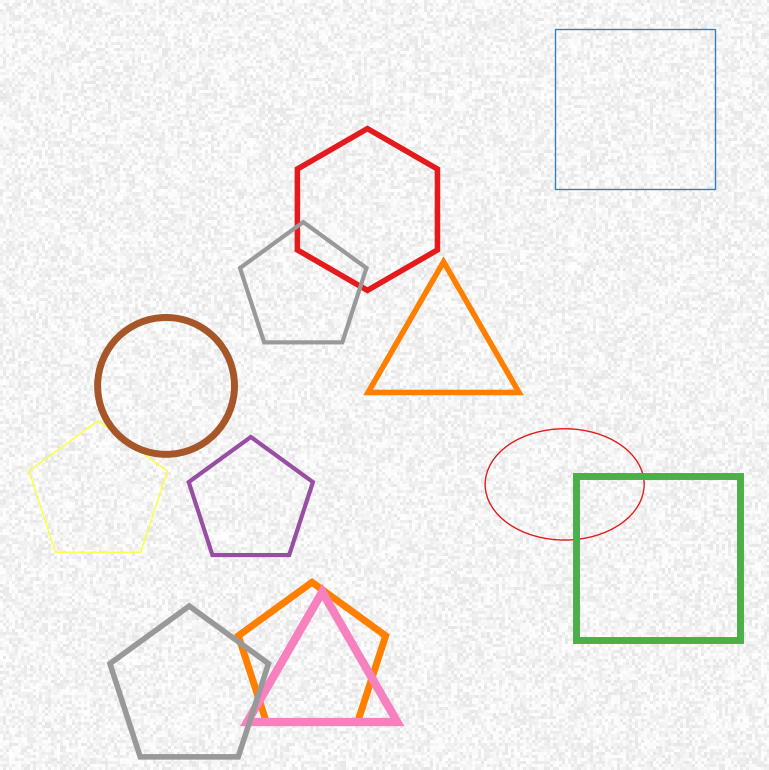[{"shape": "hexagon", "thickness": 2, "radius": 0.53, "center": [0.477, 0.728]}, {"shape": "oval", "thickness": 0.5, "radius": 0.52, "center": [0.733, 0.371]}, {"shape": "square", "thickness": 0.5, "radius": 0.52, "center": [0.825, 0.859]}, {"shape": "square", "thickness": 2.5, "radius": 0.53, "center": [0.855, 0.275]}, {"shape": "pentagon", "thickness": 1.5, "radius": 0.42, "center": [0.326, 0.348]}, {"shape": "pentagon", "thickness": 2.5, "radius": 0.5, "center": [0.405, 0.143]}, {"shape": "triangle", "thickness": 2, "radius": 0.57, "center": [0.576, 0.547]}, {"shape": "pentagon", "thickness": 0.5, "radius": 0.47, "center": [0.127, 0.359]}, {"shape": "circle", "thickness": 2.5, "radius": 0.44, "center": [0.216, 0.499]}, {"shape": "triangle", "thickness": 3, "radius": 0.56, "center": [0.419, 0.119]}, {"shape": "pentagon", "thickness": 1.5, "radius": 0.43, "center": [0.394, 0.625]}, {"shape": "pentagon", "thickness": 2, "radius": 0.54, "center": [0.246, 0.105]}]